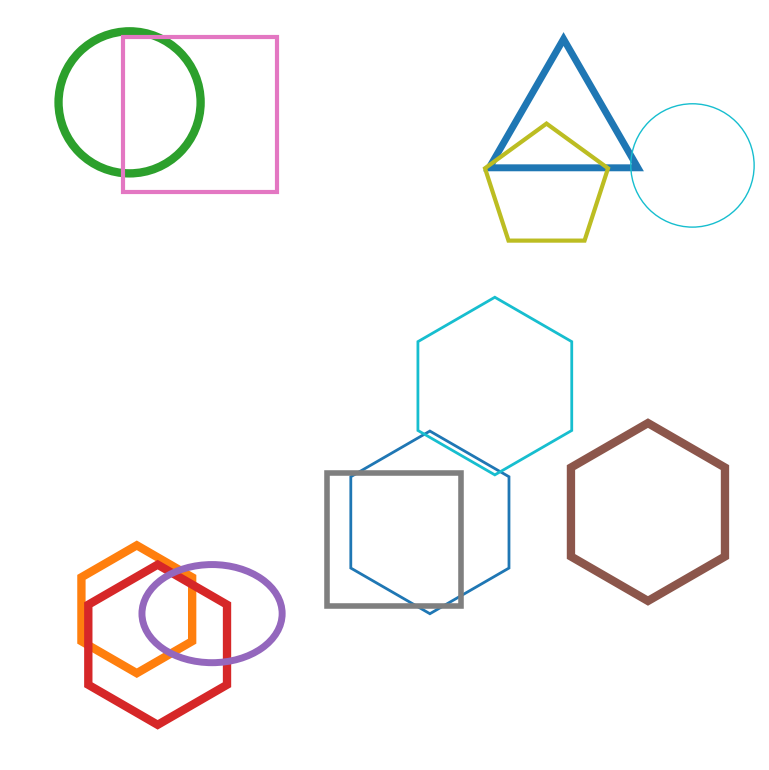[{"shape": "triangle", "thickness": 2.5, "radius": 0.56, "center": [0.732, 0.838]}, {"shape": "hexagon", "thickness": 1, "radius": 0.59, "center": [0.558, 0.322]}, {"shape": "hexagon", "thickness": 3, "radius": 0.42, "center": [0.178, 0.209]}, {"shape": "circle", "thickness": 3, "radius": 0.46, "center": [0.168, 0.867]}, {"shape": "hexagon", "thickness": 3, "radius": 0.52, "center": [0.205, 0.163]}, {"shape": "oval", "thickness": 2.5, "radius": 0.46, "center": [0.275, 0.203]}, {"shape": "hexagon", "thickness": 3, "radius": 0.58, "center": [0.842, 0.335]}, {"shape": "square", "thickness": 1.5, "radius": 0.5, "center": [0.259, 0.851]}, {"shape": "square", "thickness": 2, "radius": 0.43, "center": [0.512, 0.299]}, {"shape": "pentagon", "thickness": 1.5, "radius": 0.42, "center": [0.71, 0.755]}, {"shape": "hexagon", "thickness": 1, "radius": 0.58, "center": [0.643, 0.499]}, {"shape": "circle", "thickness": 0.5, "radius": 0.4, "center": [0.899, 0.785]}]